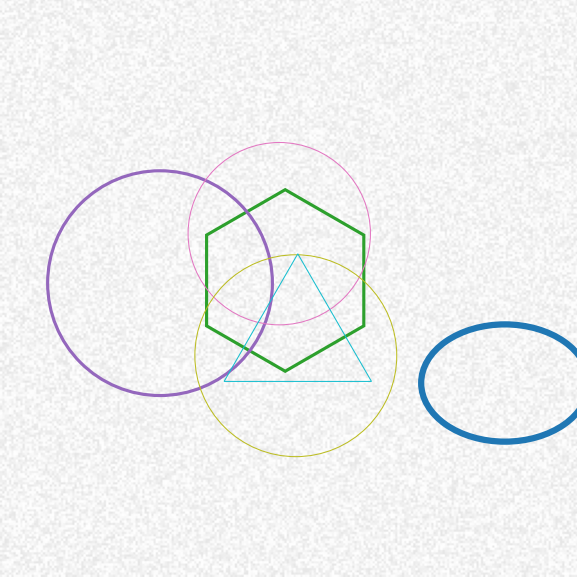[{"shape": "oval", "thickness": 3, "radius": 0.73, "center": [0.874, 0.336]}, {"shape": "hexagon", "thickness": 1.5, "radius": 0.79, "center": [0.494, 0.513]}, {"shape": "circle", "thickness": 1.5, "radius": 0.97, "center": [0.277, 0.509]}, {"shape": "circle", "thickness": 0.5, "radius": 0.79, "center": [0.484, 0.595]}, {"shape": "circle", "thickness": 0.5, "radius": 0.87, "center": [0.512, 0.383]}, {"shape": "triangle", "thickness": 0.5, "radius": 0.74, "center": [0.516, 0.412]}]